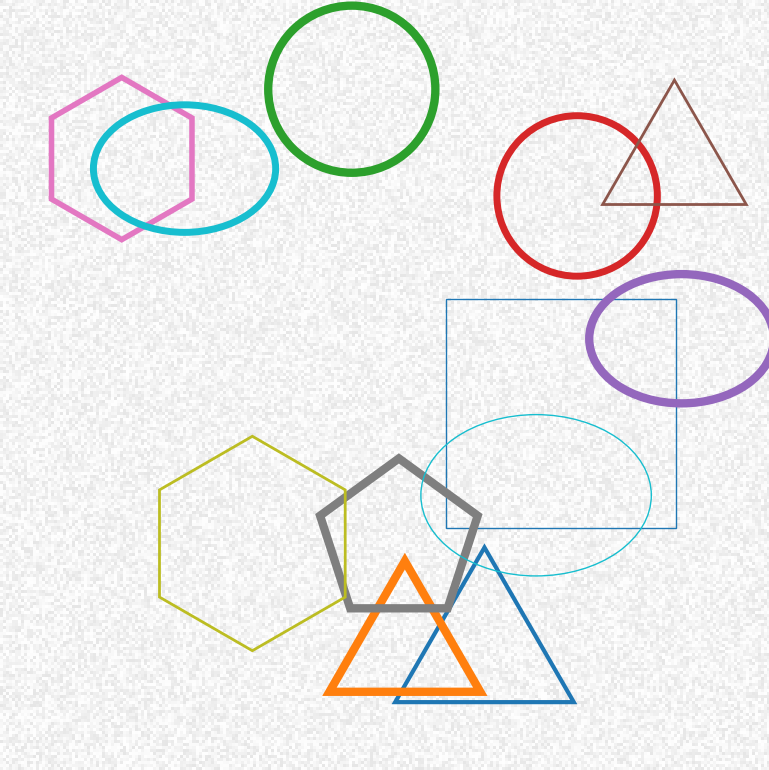[{"shape": "square", "thickness": 0.5, "radius": 0.74, "center": [0.728, 0.463]}, {"shape": "triangle", "thickness": 1.5, "radius": 0.67, "center": [0.629, 0.155]}, {"shape": "triangle", "thickness": 3, "radius": 0.57, "center": [0.526, 0.158]}, {"shape": "circle", "thickness": 3, "radius": 0.54, "center": [0.457, 0.884]}, {"shape": "circle", "thickness": 2.5, "radius": 0.52, "center": [0.749, 0.746]}, {"shape": "oval", "thickness": 3, "radius": 0.6, "center": [0.885, 0.56]}, {"shape": "triangle", "thickness": 1, "radius": 0.54, "center": [0.876, 0.788]}, {"shape": "hexagon", "thickness": 2, "radius": 0.53, "center": [0.158, 0.794]}, {"shape": "pentagon", "thickness": 3, "radius": 0.54, "center": [0.518, 0.297]}, {"shape": "hexagon", "thickness": 1, "radius": 0.7, "center": [0.328, 0.294]}, {"shape": "oval", "thickness": 0.5, "radius": 0.75, "center": [0.696, 0.357]}, {"shape": "oval", "thickness": 2.5, "radius": 0.59, "center": [0.24, 0.781]}]